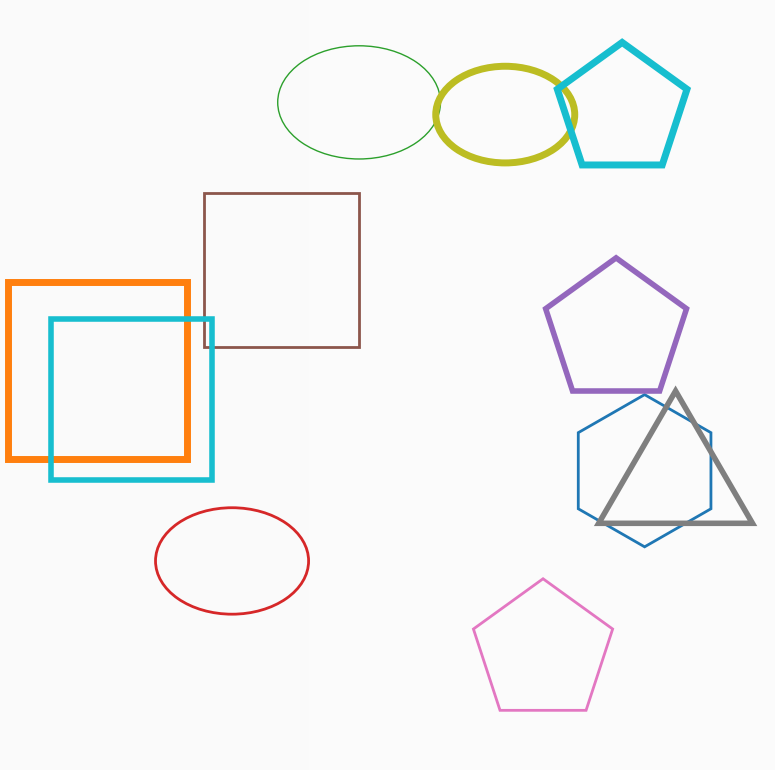[{"shape": "hexagon", "thickness": 1, "radius": 0.49, "center": [0.832, 0.389]}, {"shape": "square", "thickness": 2.5, "radius": 0.58, "center": [0.126, 0.519]}, {"shape": "oval", "thickness": 0.5, "radius": 0.53, "center": [0.463, 0.867]}, {"shape": "oval", "thickness": 1, "radius": 0.49, "center": [0.299, 0.271]}, {"shape": "pentagon", "thickness": 2, "radius": 0.48, "center": [0.795, 0.57]}, {"shape": "square", "thickness": 1, "radius": 0.5, "center": [0.363, 0.649]}, {"shape": "pentagon", "thickness": 1, "radius": 0.47, "center": [0.701, 0.154]}, {"shape": "triangle", "thickness": 2, "radius": 0.57, "center": [0.872, 0.378]}, {"shape": "oval", "thickness": 2.5, "radius": 0.45, "center": [0.652, 0.851]}, {"shape": "pentagon", "thickness": 2.5, "radius": 0.44, "center": [0.803, 0.857]}, {"shape": "square", "thickness": 2, "radius": 0.52, "center": [0.17, 0.481]}]